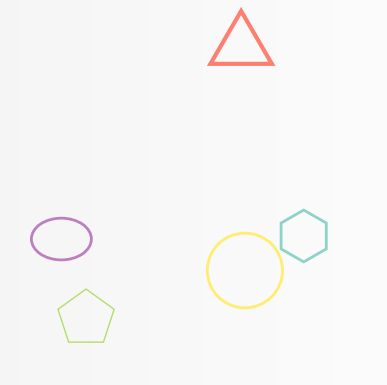[{"shape": "hexagon", "thickness": 2, "radius": 0.34, "center": [0.784, 0.387]}, {"shape": "triangle", "thickness": 3, "radius": 0.46, "center": [0.622, 0.88]}, {"shape": "pentagon", "thickness": 1, "radius": 0.38, "center": [0.222, 0.173]}, {"shape": "oval", "thickness": 2, "radius": 0.39, "center": [0.158, 0.379]}, {"shape": "circle", "thickness": 2, "radius": 0.49, "center": [0.632, 0.297]}]